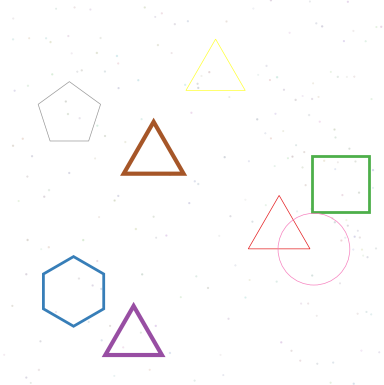[{"shape": "triangle", "thickness": 0.5, "radius": 0.46, "center": [0.725, 0.4]}, {"shape": "hexagon", "thickness": 2, "radius": 0.45, "center": [0.191, 0.243]}, {"shape": "square", "thickness": 2, "radius": 0.37, "center": [0.884, 0.522]}, {"shape": "triangle", "thickness": 3, "radius": 0.42, "center": [0.347, 0.12]}, {"shape": "triangle", "thickness": 0.5, "radius": 0.44, "center": [0.56, 0.81]}, {"shape": "triangle", "thickness": 3, "radius": 0.45, "center": [0.399, 0.594]}, {"shape": "circle", "thickness": 0.5, "radius": 0.47, "center": [0.815, 0.353]}, {"shape": "pentagon", "thickness": 0.5, "radius": 0.43, "center": [0.18, 0.703]}]